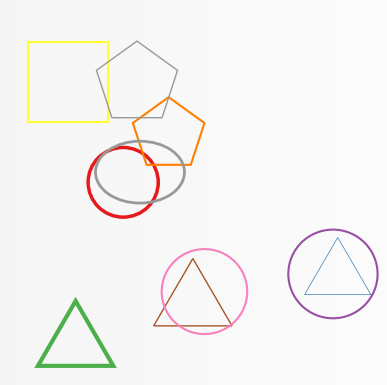[{"shape": "circle", "thickness": 2.5, "radius": 0.45, "center": [0.318, 0.526]}, {"shape": "triangle", "thickness": 0.5, "radius": 0.49, "center": [0.872, 0.284]}, {"shape": "triangle", "thickness": 3, "radius": 0.56, "center": [0.195, 0.106]}, {"shape": "circle", "thickness": 1.5, "radius": 0.58, "center": [0.859, 0.288]}, {"shape": "pentagon", "thickness": 1.5, "radius": 0.49, "center": [0.435, 0.65]}, {"shape": "square", "thickness": 1.5, "radius": 0.52, "center": [0.176, 0.788]}, {"shape": "triangle", "thickness": 1, "radius": 0.58, "center": [0.498, 0.212]}, {"shape": "circle", "thickness": 1.5, "radius": 0.55, "center": [0.528, 0.243]}, {"shape": "oval", "thickness": 2, "radius": 0.57, "center": [0.361, 0.553]}, {"shape": "pentagon", "thickness": 1, "radius": 0.55, "center": [0.353, 0.783]}]